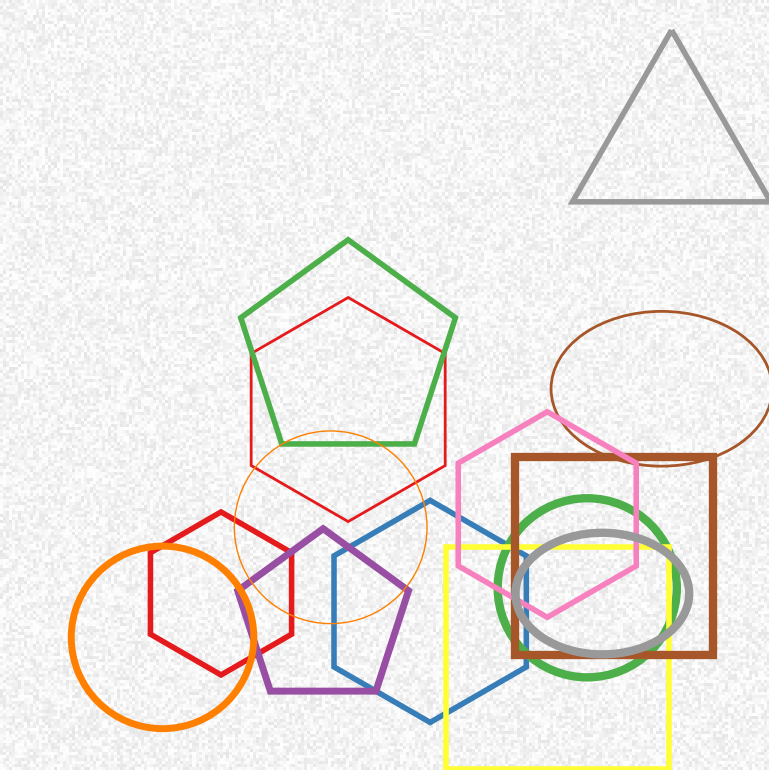[{"shape": "hexagon", "thickness": 1, "radius": 0.73, "center": [0.452, 0.468]}, {"shape": "hexagon", "thickness": 2, "radius": 0.53, "center": [0.287, 0.229]}, {"shape": "hexagon", "thickness": 2, "radius": 0.72, "center": [0.559, 0.206]}, {"shape": "pentagon", "thickness": 2, "radius": 0.73, "center": [0.452, 0.542]}, {"shape": "circle", "thickness": 3, "radius": 0.58, "center": [0.763, 0.237]}, {"shape": "pentagon", "thickness": 2.5, "radius": 0.58, "center": [0.42, 0.197]}, {"shape": "circle", "thickness": 2.5, "radius": 0.59, "center": [0.211, 0.172]}, {"shape": "circle", "thickness": 0.5, "radius": 0.63, "center": [0.429, 0.315]}, {"shape": "square", "thickness": 2, "radius": 0.72, "center": [0.724, 0.145]}, {"shape": "oval", "thickness": 1, "radius": 0.72, "center": [0.859, 0.495]}, {"shape": "square", "thickness": 3, "radius": 0.64, "center": [0.798, 0.278]}, {"shape": "hexagon", "thickness": 2, "radius": 0.67, "center": [0.711, 0.332]}, {"shape": "triangle", "thickness": 2, "radius": 0.74, "center": [0.872, 0.812]}, {"shape": "oval", "thickness": 3, "radius": 0.56, "center": [0.782, 0.229]}]